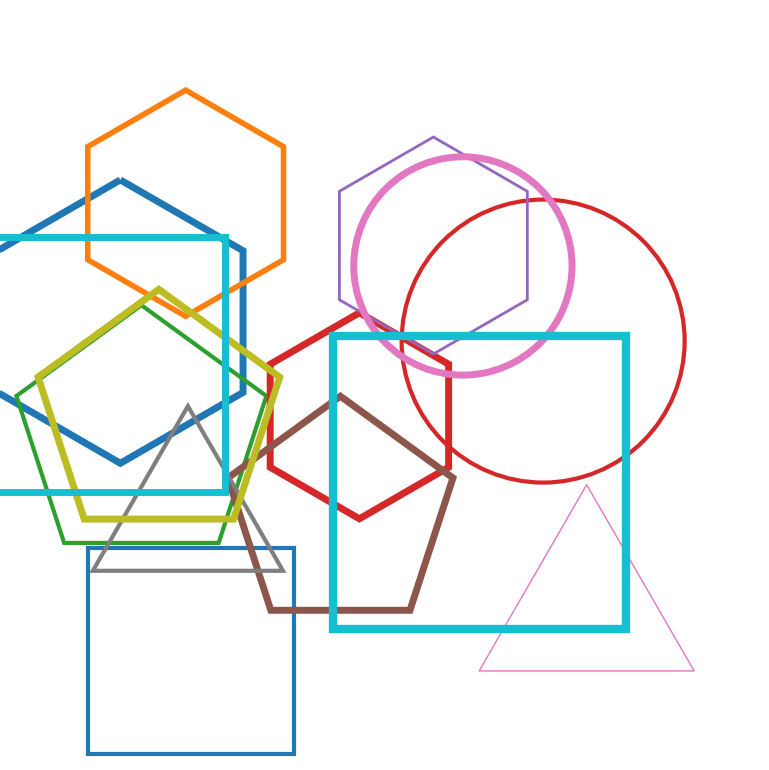[{"shape": "hexagon", "thickness": 2.5, "radius": 0.92, "center": [0.156, 0.582]}, {"shape": "square", "thickness": 1.5, "radius": 0.67, "center": [0.248, 0.154]}, {"shape": "hexagon", "thickness": 2, "radius": 0.73, "center": [0.241, 0.736]}, {"shape": "pentagon", "thickness": 1.5, "radius": 0.85, "center": [0.184, 0.433]}, {"shape": "circle", "thickness": 1.5, "radius": 0.92, "center": [0.705, 0.557]}, {"shape": "hexagon", "thickness": 2.5, "radius": 0.67, "center": [0.467, 0.46]}, {"shape": "hexagon", "thickness": 1, "radius": 0.7, "center": [0.563, 0.681]}, {"shape": "pentagon", "thickness": 2.5, "radius": 0.77, "center": [0.442, 0.332]}, {"shape": "triangle", "thickness": 0.5, "radius": 0.81, "center": [0.762, 0.209]}, {"shape": "circle", "thickness": 2.5, "radius": 0.71, "center": [0.601, 0.655]}, {"shape": "triangle", "thickness": 1.5, "radius": 0.71, "center": [0.244, 0.33]}, {"shape": "pentagon", "thickness": 2.5, "radius": 0.82, "center": [0.206, 0.459]}, {"shape": "square", "thickness": 3, "radius": 0.95, "center": [0.623, 0.373]}, {"shape": "square", "thickness": 2.5, "radius": 0.83, "center": [0.126, 0.527]}]